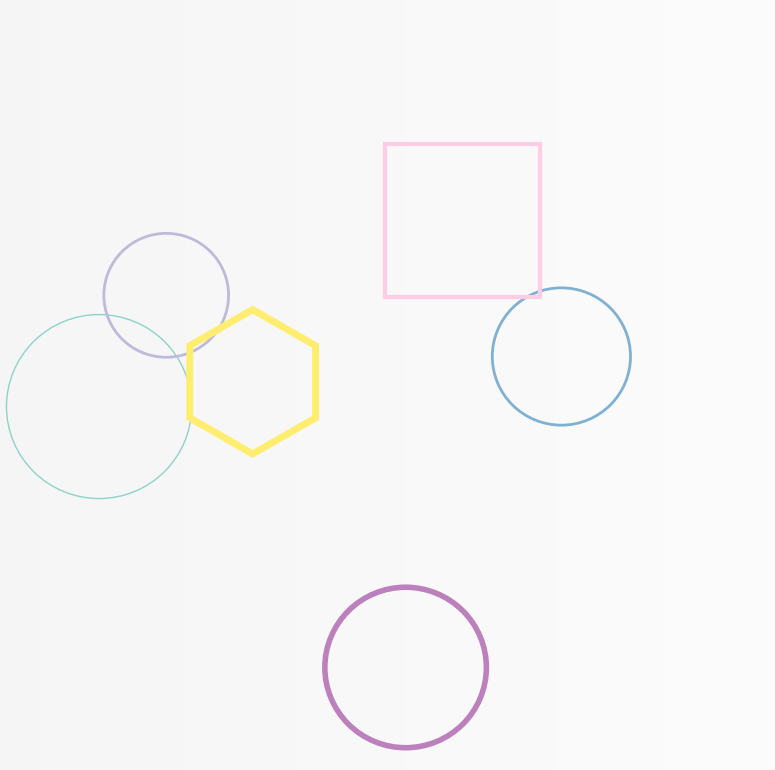[{"shape": "circle", "thickness": 0.5, "radius": 0.6, "center": [0.128, 0.472]}, {"shape": "circle", "thickness": 1, "radius": 0.4, "center": [0.214, 0.616]}, {"shape": "circle", "thickness": 1, "radius": 0.45, "center": [0.724, 0.537]}, {"shape": "square", "thickness": 1.5, "radius": 0.5, "center": [0.597, 0.714]}, {"shape": "circle", "thickness": 2, "radius": 0.52, "center": [0.523, 0.133]}, {"shape": "hexagon", "thickness": 2.5, "radius": 0.47, "center": [0.326, 0.504]}]